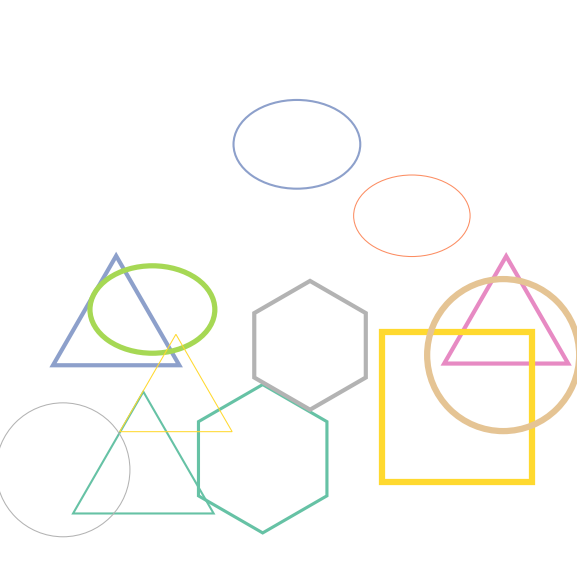[{"shape": "triangle", "thickness": 1, "radius": 0.7, "center": [0.248, 0.18]}, {"shape": "hexagon", "thickness": 1.5, "radius": 0.64, "center": [0.455, 0.205]}, {"shape": "oval", "thickness": 0.5, "radius": 0.5, "center": [0.713, 0.626]}, {"shape": "oval", "thickness": 1, "radius": 0.55, "center": [0.514, 0.749]}, {"shape": "triangle", "thickness": 2, "radius": 0.63, "center": [0.201, 0.43]}, {"shape": "triangle", "thickness": 2, "radius": 0.62, "center": [0.876, 0.432]}, {"shape": "oval", "thickness": 2.5, "radius": 0.54, "center": [0.264, 0.463]}, {"shape": "square", "thickness": 3, "radius": 0.65, "center": [0.791, 0.294]}, {"shape": "triangle", "thickness": 0.5, "radius": 0.56, "center": [0.305, 0.308]}, {"shape": "circle", "thickness": 3, "radius": 0.66, "center": [0.871, 0.384]}, {"shape": "circle", "thickness": 0.5, "radius": 0.58, "center": [0.109, 0.186]}, {"shape": "hexagon", "thickness": 2, "radius": 0.56, "center": [0.537, 0.401]}]